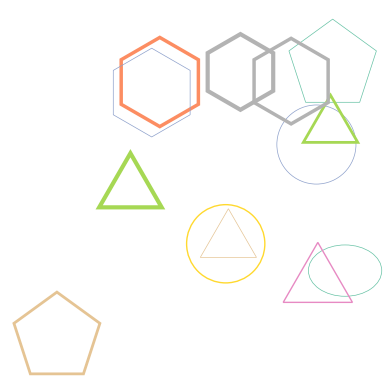[{"shape": "oval", "thickness": 0.5, "radius": 0.48, "center": [0.896, 0.297]}, {"shape": "pentagon", "thickness": 0.5, "radius": 0.6, "center": [0.864, 0.831]}, {"shape": "hexagon", "thickness": 2.5, "radius": 0.58, "center": [0.415, 0.787]}, {"shape": "hexagon", "thickness": 0.5, "radius": 0.58, "center": [0.394, 0.76]}, {"shape": "circle", "thickness": 0.5, "radius": 0.51, "center": [0.822, 0.625]}, {"shape": "triangle", "thickness": 1, "radius": 0.52, "center": [0.826, 0.267]}, {"shape": "triangle", "thickness": 2, "radius": 0.41, "center": [0.859, 0.671]}, {"shape": "triangle", "thickness": 3, "radius": 0.47, "center": [0.339, 0.508]}, {"shape": "circle", "thickness": 1, "radius": 0.51, "center": [0.586, 0.367]}, {"shape": "pentagon", "thickness": 2, "radius": 0.59, "center": [0.148, 0.124]}, {"shape": "triangle", "thickness": 0.5, "radius": 0.42, "center": [0.593, 0.374]}, {"shape": "hexagon", "thickness": 2.5, "radius": 0.56, "center": [0.756, 0.789]}, {"shape": "hexagon", "thickness": 3, "radius": 0.49, "center": [0.625, 0.813]}]